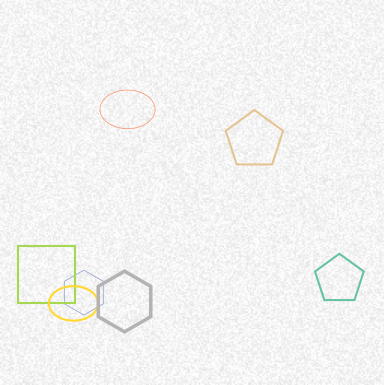[{"shape": "pentagon", "thickness": 1.5, "radius": 0.33, "center": [0.882, 0.274]}, {"shape": "oval", "thickness": 0.5, "radius": 0.36, "center": [0.331, 0.716]}, {"shape": "hexagon", "thickness": 0.5, "radius": 0.29, "center": [0.218, 0.24]}, {"shape": "square", "thickness": 1.5, "radius": 0.37, "center": [0.122, 0.287]}, {"shape": "oval", "thickness": 1.5, "radius": 0.32, "center": [0.191, 0.212]}, {"shape": "pentagon", "thickness": 1.5, "radius": 0.39, "center": [0.661, 0.636]}, {"shape": "hexagon", "thickness": 2.5, "radius": 0.39, "center": [0.323, 0.217]}]